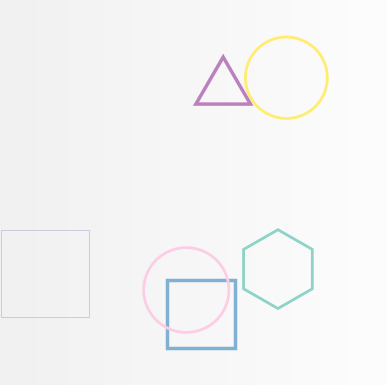[{"shape": "hexagon", "thickness": 2, "radius": 0.51, "center": [0.717, 0.301]}, {"shape": "square", "thickness": 0.5, "radius": 0.57, "center": [0.116, 0.289]}, {"shape": "square", "thickness": 2.5, "radius": 0.44, "center": [0.518, 0.185]}, {"shape": "circle", "thickness": 2, "radius": 0.55, "center": [0.481, 0.247]}, {"shape": "triangle", "thickness": 2.5, "radius": 0.41, "center": [0.576, 0.77]}, {"shape": "circle", "thickness": 2, "radius": 0.53, "center": [0.739, 0.798]}]